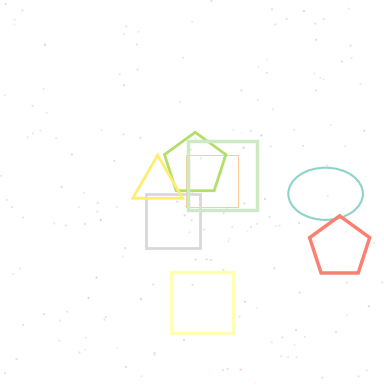[{"shape": "oval", "thickness": 1.5, "radius": 0.48, "center": [0.846, 0.497]}, {"shape": "square", "thickness": 2.5, "radius": 0.4, "center": [0.524, 0.214]}, {"shape": "pentagon", "thickness": 2.5, "radius": 0.41, "center": [0.882, 0.357]}, {"shape": "square", "thickness": 0.5, "radius": 0.34, "center": [0.55, 0.53]}, {"shape": "pentagon", "thickness": 2, "radius": 0.42, "center": [0.507, 0.573]}, {"shape": "square", "thickness": 2, "radius": 0.35, "center": [0.45, 0.425]}, {"shape": "square", "thickness": 2.5, "radius": 0.45, "center": [0.578, 0.544]}, {"shape": "triangle", "thickness": 2, "radius": 0.37, "center": [0.41, 0.522]}]